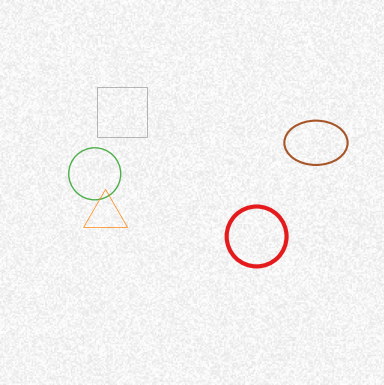[{"shape": "circle", "thickness": 3, "radius": 0.39, "center": [0.666, 0.386]}, {"shape": "circle", "thickness": 1, "radius": 0.34, "center": [0.246, 0.549]}, {"shape": "triangle", "thickness": 0.5, "radius": 0.33, "center": [0.274, 0.442]}, {"shape": "oval", "thickness": 1.5, "radius": 0.41, "center": [0.821, 0.629]}, {"shape": "square", "thickness": 0.5, "radius": 0.33, "center": [0.316, 0.709]}]